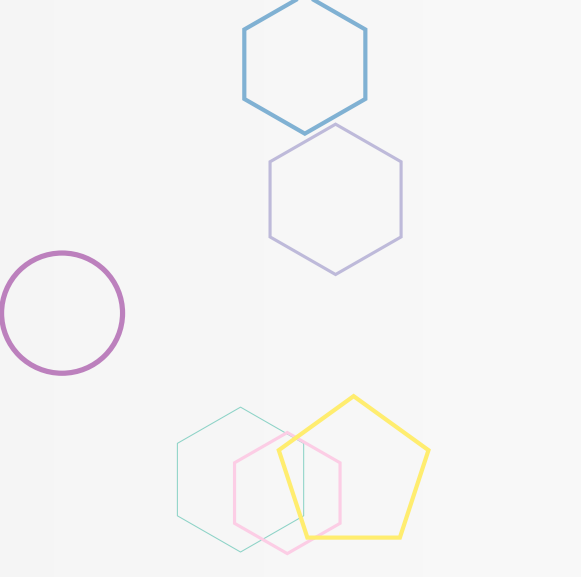[{"shape": "hexagon", "thickness": 0.5, "radius": 0.63, "center": [0.414, 0.169]}, {"shape": "hexagon", "thickness": 1.5, "radius": 0.65, "center": [0.577, 0.654]}, {"shape": "hexagon", "thickness": 2, "radius": 0.6, "center": [0.524, 0.888]}, {"shape": "hexagon", "thickness": 1.5, "radius": 0.52, "center": [0.494, 0.145]}, {"shape": "circle", "thickness": 2.5, "radius": 0.52, "center": [0.107, 0.457]}, {"shape": "pentagon", "thickness": 2, "radius": 0.68, "center": [0.608, 0.178]}]